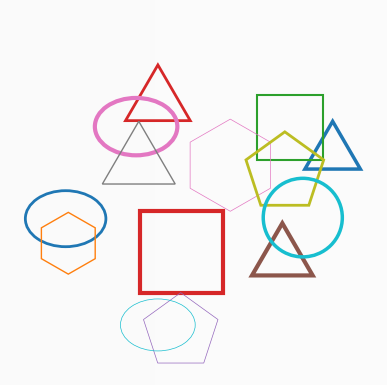[{"shape": "triangle", "thickness": 2.5, "radius": 0.41, "center": [0.858, 0.602]}, {"shape": "oval", "thickness": 2, "radius": 0.52, "center": [0.169, 0.432]}, {"shape": "hexagon", "thickness": 1, "radius": 0.4, "center": [0.176, 0.368]}, {"shape": "square", "thickness": 1.5, "radius": 0.43, "center": [0.748, 0.669]}, {"shape": "square", "thickness": 3, "radius": 0.53, "center": [0.468, 0.345]}, {"shape": "triangle", "thickness": 2, "radius": 0.48, "center": [0.407, 0.735]}, {"shape": "pentagon", "thickness": 0.5, "radius": 0.51, "center": [0.466, 0.139]}, {"shape": "triangle", "thickness": 3, "radius": 0.45, "center": [0.729, 0.33]}, {"shape": "oval", "thickness": 3, "radius": 0.53, "center": [0.351, 0.671]}, {"shape": "hexagon", "thickness": 0.5, "radius": 0.6, "center": [0.594, 0.571]}, {"shape": "triangle", "thickness": 1, "radius": 0.54, "center": [0.358, 0.576]}, {"shape": "pentagon", "thickness": 2, "radius": 0.53, "center": [0.735, 0.552]}, {"shape": "oval", "thickness": 0.5, "radius": 0.48, "center": [0.407, 0.156]}, {"shape": "circle", "thickness": 2.5, "radius": 0.51, "center": [0.781, 0.435]}]